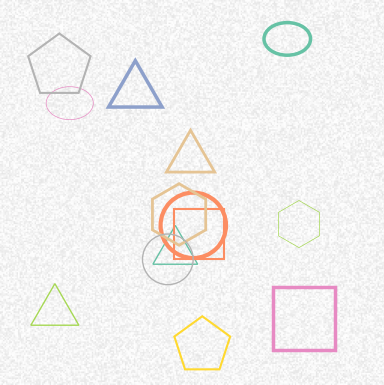[{"shape": "oval", "thickness": 2.5, "radius": 0.3, "center": [0.746, 0.899]}, {"shape": "triangle", "thickness": 1, "radius": 0.34, "center": [0.455, 0.347]}, {"shape": "square", "thickness": 1.5, "radius": 0.32, "center": [0.516, 0.392]}, {"shape": "circle", "thickness": 3, "radius": 0.42, "center": [0.502, 0.415]}, {"shape": "triangle", "thickness": 2.5, "radius": 0.4, "center": [0.351, 0.762]}, {"shape": "square", "thickness": 2.5, "radius": 0.4, "center": [0.79, 0.173]}, {"shape": "oval", "thickness": 0.5, "radius": 0.31, "center": [0.181, 0.732]}, {"shape": "triangle", "thickness": 1, "radius": 0.36, "center": [0.143, 0.191]}, {"shape": "hexagon", "thickness": 0.5, "radius": 0.31, "center": [0.777, 0.418]}, {"shape": "pentagon", "thickness": 1.5, "radius": 0.38, "center": [0.525, 0.102]}, {"shape": "triangle", "thickness": 2, "radius": 0.36, "center": [0.495, 0.589]}, {"shape": "hexagon", "thickness": 2, "radius": 0.4, "center": [0.465, 0.443]}, {"shape": "circle", "thickness": 1, "radius": 0.33, "center": [0.436, 0.326]}, {"shape": "pentagon", "thickness": 1.5, "radius": 0.43, "center": [0.154, 0.828]}]